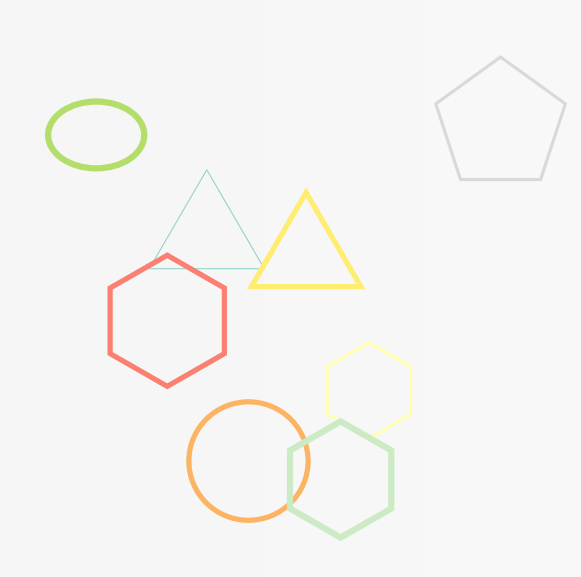[{"shape": "triangle", "thickness": 0.5, "radius": 0.57, "center": [0.356, 0.591]}, {"shape": "hexagon", "thickness": 1.5, "radius": 0.41, "center": [0.635, 0.323]}, {"shape": "hexagon", "thickness": 2.5, "radius": 0.57, "center": [0.288, 0.444]}, {"shape": "circle", "thickness": 2.5, "radius": 0.51, "center": [0.427, 0.201]}, {"shape": "oval", "thickness": 3, "radius": 0.41, "center": [0.165, 0.765]}, {"shape": "pentagon", "thickness": 1.5, "radius": 0.59, "center": [0.861, 0.783]}, {"shape": "hexagon", "thickness": 3, "radius": 0.5, "center": [0.586, 0.169]}, {"shape": "triangle", "thickness": 2.5, "radius": 0.54, "center": [0.527, 0.557]}]